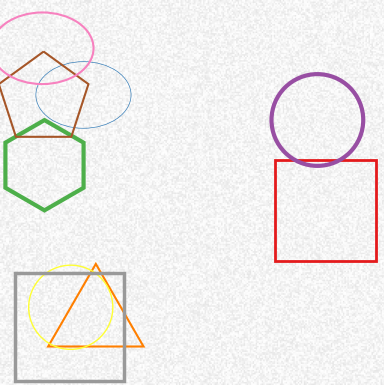[{"shape": "square", "thickness": 2, "radius": 0.66, "center": [0.845, 0.453]}, {"shape": "oval", "thickness": 0.5, "radius": 0.62, "center": [0.217, 0.753]}, {"shape": "hexagon", "thickness": 3, "radius": 0.59, "center": [0.116, 0.571]}, {"shape": "circle", "thickness": 3, "radius": 0.6, "center": [0.824, 0.688]}, {"shape": "triangle", "thickness": 1.5, "radius": 0.71, "center": [0.249, 0.171]}, {"shape": "circle", "thickness": 1, "radius": 0.55, "center": [0.184, 0.202]}, {"shape": "pentagon", "thickness": 1.5, "radius": 0.61, "center": [0.113, 0.744]}, {"shape": "oval", "thickness": 1.5, "radius": 0.66, "center": [0.11, 0.875]}, {"shape": "square", "thickness": 2.5, "radius": 0.7, "center": [0.181, 0.15]}]